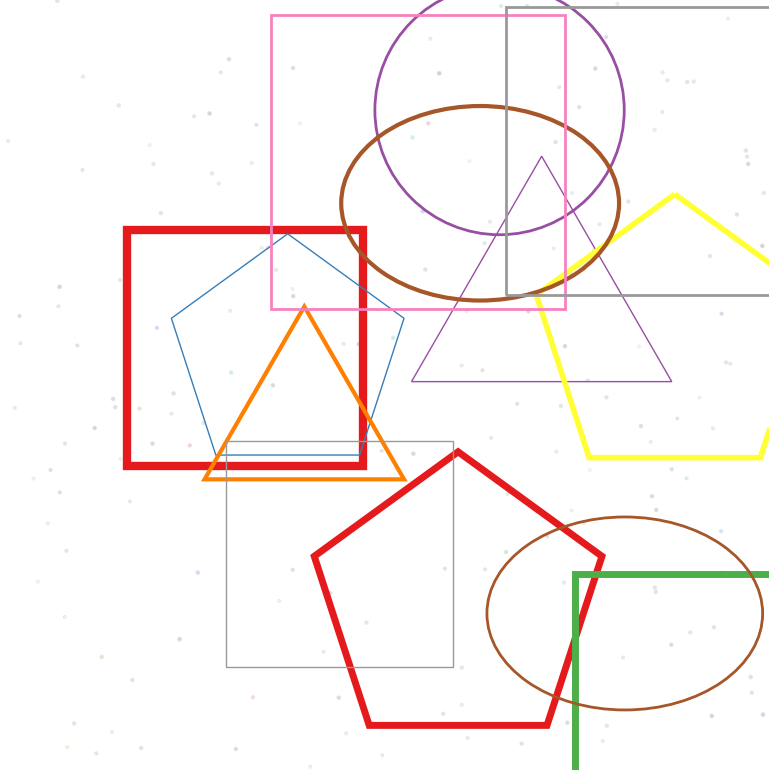[{"shape": "square", "thickness": 3, "radius": 0.77, "center": [0.318, 0.548]}, {"shape": "pentagon", "thickness": 2.5, "radius": 0.98, "center": [0.595, 0.217]}, {"shape": "pentagon", "thickness": 0.5, "radius": 0.79, "center": [0.374, 0.538]}, {"shape": "square", "thickness": 2.5, "radius": 0.76, "center": [0.899, 0.102]}, {"shape": "triangle", "thickness": 0.5, "radius": 0.98, "center": [0.703, 0.602]}, {"shape": "circle", "thickness": 1, "radius": 0.81, "center": [0.649, 0.857]}, {"shape": "triangle", "thickness": 1.5, "radius": 0.75, "center": [0.395, 0.452]}, {"shape": "pentagon", "thickness": 2, "radius": 0.95, "center": [0.876, 0.559]}, {"shape": "oval", "thickness": 1.5, "radius": 0.9, "center": [0.624, 0.736]}, {"shape": "oval", "thickness": 1, "radius": 0.9, "center": [0.811, 0.203]}, {"shape": "square", "thickness": 1, "radius": 0.95, "center": [0.543, 0.789]}, {"shape": "square", "thickness": 1, "radius": 0.94, "center": [0.844, 0.804]}, {"shape": "square", "thickness": 0.5, "radius": 0.74, "center": [0.441, 0.281]}]